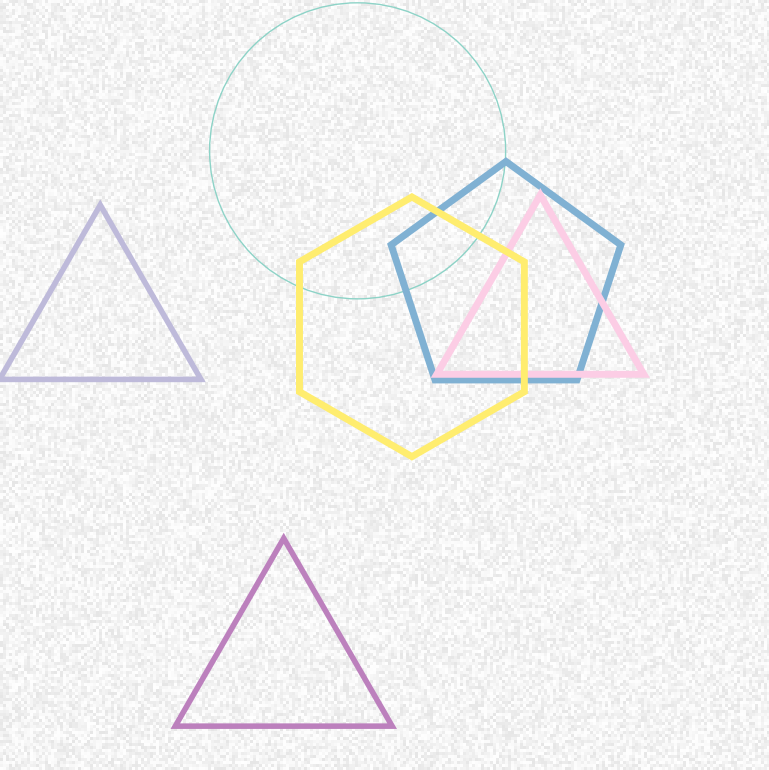[{"shape": "circle", "thickness": 0.5, "radius": 0.96, "center": [0.464, 0.804]}, {"shape": "triangle", "thickness": 2, "radius": 0.76, "center": [0.13, 0.583]}, {"shape": "pentagon", "thickness": 2.5, "radius": 0.78, "center": [0.657, 0.633]}, {"shape": "triangle", "thickness": 2.5, "radius": 0.78, "center": [0.702, 0.592]}, {"shape": "triangle", "thickness": 2, "radius": 0.81, "center": [0.368, 0.138]}, {"shape": "hexagon", "thickness": 2.5, "radius": 0.84, "center": [0.535, 0.576]}]